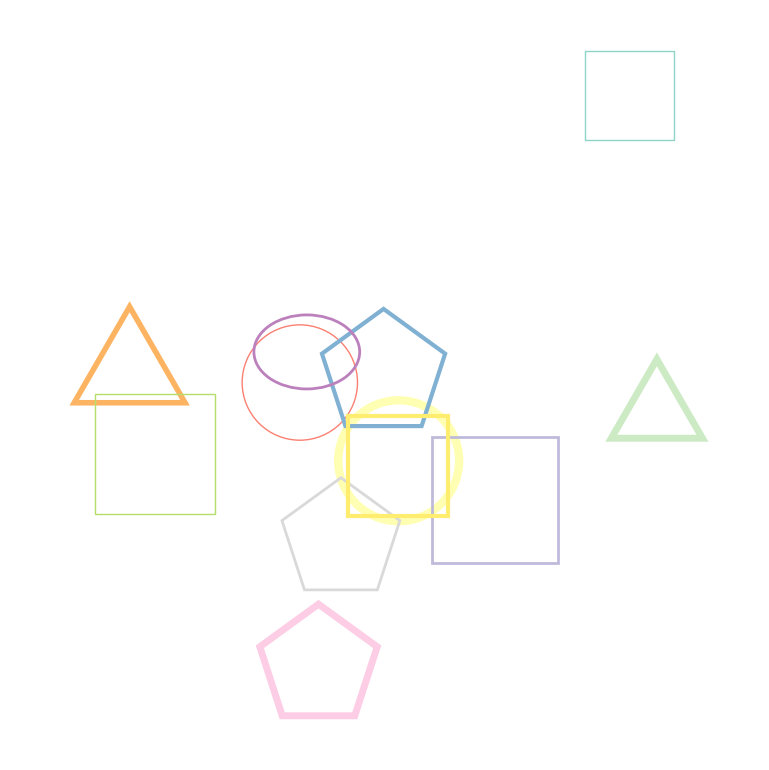[{"shape": "square", "thickness": 0.5, "radius": 0.29, "center": [0.817, 0.876]}, {"shape": "circle", "thickness": 3, "radius": 0.39, "center": [0.518, 0.402]}, {"shape": "square", "thickness": 1, "radius": 0.41, "center": [0.643, 0.351]}, {"shape": "circle", "thickness": 0.5, "radius": 0.37, "center": [0.389, 0.503]}, {"shape": "pentagon", "thickness": 1.5, "radius": 0.42, "center": [0.498, 0.515]}, {"shape": "triangle", "thickness": 2, "radius": 0.42, "center": [0.168, 0.518]}, {"shape": "square", "thickness": 0.5, "radius": 0.39, "center": [0.201, 0.411]}, {"shape": "pentagon", "thickness": 2.5, "radius": 0.4, "center": [0.414, 0.135]}, {"shape": "pentagon", "thickness": 1, "radius": 0.4, "center": [0.443, 0.299]}, {"shape": "oval", "thickness": 1, "radius": 0.34, "center": [0.398, 0.543]}, {"shape": "triangle", "thickness": 2.5, "radius": 0.34, "center": [0.853, 0.465]}, {"shape": "square", "thickness": 1.5, "radius": 0.32, "center": [0.517, 0.394]}]